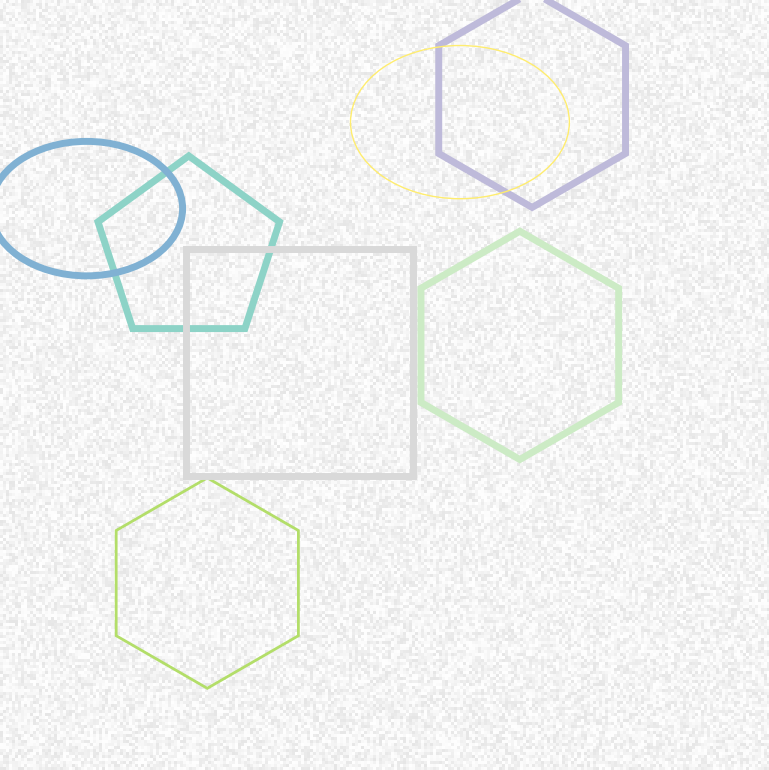[{"shape": "pentagon", "thickness": 2.5, "radius": 0.62, "center": [0.245, 0.674]}, {"shape": "hexagon", "thickness": 2.5, "radius": 0.7, "center": [0.691, 0.871]}, {"shape": "oval", "thickness": 2.5, "radius": 0.62, "center": [0.112, 0.729]}, {"shape": "hexagon", "thickness": 1, "radius": 0.68, "center": [0.269, 0.243]}, {"shape": "square", "thickness": 2.5, "radius": 0.74, "center": [0.389, 0.529]}, {"shape": "hexagon", "thickness": 2.5, "radius": 0.74, "center": [0.675, 0.551]}, {"shape": "oval", "thickness": 0.5, "radius": 0.71, "center": [0.597, 0.841]}]